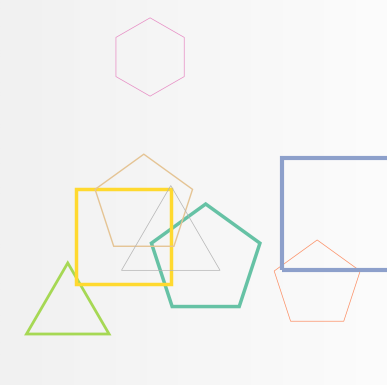[{"shape": "pentagon", "thickness": 2.5, "radius": 0.74, "center": [0.531, 0.323]}, {"shape": "pentagon", "thickness": 0.5, "radius": 0.58, "center": [0.819, 0.26]}, {"shape": "square", "thickness": 3, "radius": 0.72, "center": [0.873, 0.444]}, {"shape": "hexagon", "thickness": 0.5, "radius": 0.51, "center": [0.387, 0.852]}, {"shape": "triangle", "thickness": 2, "radius": 0.62, "center": [0.175, 0.194]}, {"shape": "square", "thickness": 2.5, "radius": 0.61, "center": [0.319, 0.386]}, {"shape": "pentagon", "thickness": 1, "radius": 0.66, "center": [0.371, 0.467]}, {"shape": "triangle", "thickness": 0.5, "radius": 0.73, "center": [0.441, 0.371]}]